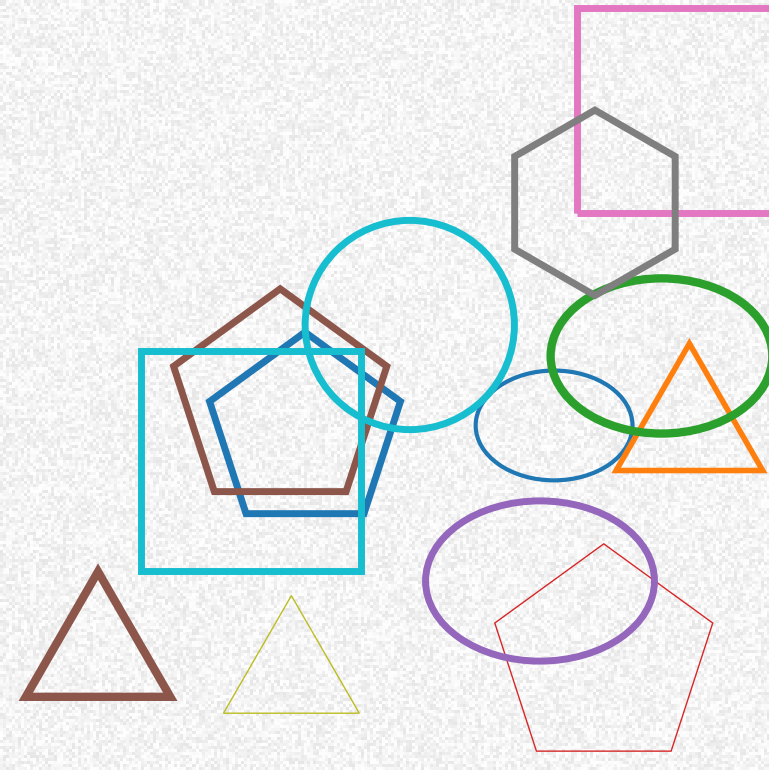[{"shape": "pentagon", "thickness": 2.5, "radius": 0.65, "center": [0.396, 0.438]}, {"shape": "oval", "thickness": 1.5, "radius": 0.51, "center": [0.72, 0.447]}, {"shape": "triangle", "thickness": 2, "radius": 0.55, "center": [0.895, 0.444]}, {"shape": "oval", "thickness": 3, "radius": 0.72, "center": [0.859, 0.538]}, {"shape": "pentagon", "thickness": 0.5, "radius": 0.74, "center": [0.784, 0.145]}, {"shape": "oval", "thickness": 2.5, "radius": 0.74, "center": [0.701, 0.245]}, {"shape": "triangle", "thickness": 3, "radius": 0.54, "center": [0.127, 0.149]}, {"shape": "pentagon", "thickness": 2.5, "radius": 0.73, "center": [0.364, 0.479]}, {"shape": "square", "thickness": 2.5, "radius": 0.67, "center": [0.883, 0.857]}, {"shape": "hexagon", "thickness": 2.5, "radius": 0.6, "center": [0.773, 0.737]}, {"shape": "triangle", "thickness": 0.5, "radius": 0.51, "center": [0.378, 0.125]}, {"shape": "circle", "thickness": 2.5, "radius": 0.68, "center": [0.532, 0.578]}, {"shape": "square", "thickness": 2.5, "radius": 0.71, "center": [0.326, 0.401]}]